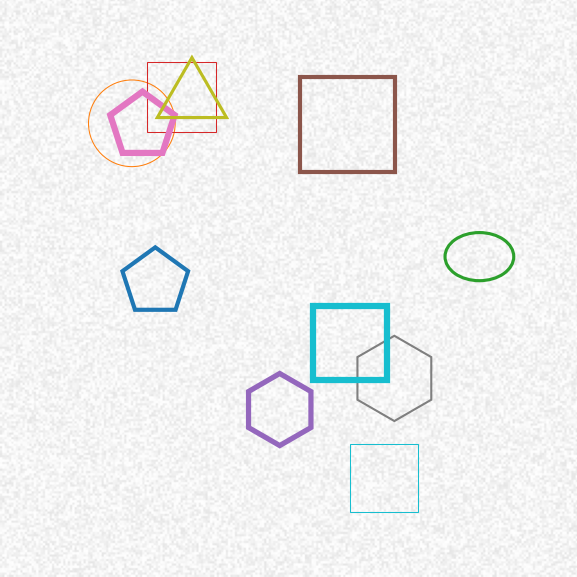[{"shape": "pentagon", "thickness": 2, "radius": 0.3, "center": [0.269, 0.511]}, {"shape": "circle", "thickness": 0.5, "radius": 0.38, "center": [0.228, 0.786]}, {"shape": "oval", "thickness": 1.5, "radius": 0.3, "center": [0.83, 0.555]}, {"shape": "square", "thickness": 0.5, "radius": 0.3, "center": [0.314, 0.831]}, {"shape": "hexagon", "thickness": 2.5, "radius": 0.31, "center": [0.484, 0.29]}, {"shape": "square", "thickness": 2, "radius": 0.41, "center": [0.602, 0.784]}, {"shape": "pentagon", "thickness": 3, "radius": 0.29, "center": [0.247, 0.782]}, {"shape": "hexagon", "thickness": 1, "radius": 0.37, "center": [0.683, 0.344]}, {"shape": "triangle", "thickness": 1.5, "radius": 0.35, "center": [0.332, 0.83]}, {"shape": "square", "thickness": 3, "radius": 0.32, "center": [0.606, 0.405]}, {"shape": "square", "thickness": 0.5, "radius": 0.3, "center": [0.665, 0.171]}]